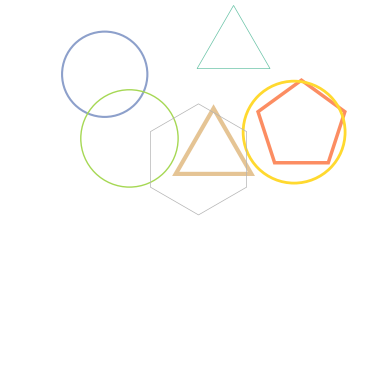[{"shape": "triangle", "thickness": 0.5, "radius": 0.55, "center": [0.607, 0.876]}, {"shape": "pentagon", "thickness": 2.5, "radius": 0.59, "center": [0.783, 0.673]}, {"shape": "circle", "thickness": 1.5, "radius": 0.55, "center": [0.272, 0.807]}, {"shape": "circle", "thickness": 1, "radius": 0.63, "center": [0.336, 0.64]}, {"shape": "circle", "thickness": 2, "radius": 0.66, "center": [0.764, 0.657]}, {"shape": "triangle", "thickness": 3, "radius": 0.57, "center": [0.555, 0.605]}, {"shape": "hexagon", "thickness": 0.5, "radius": 0.72, "center": [0.516, 0.586]}]